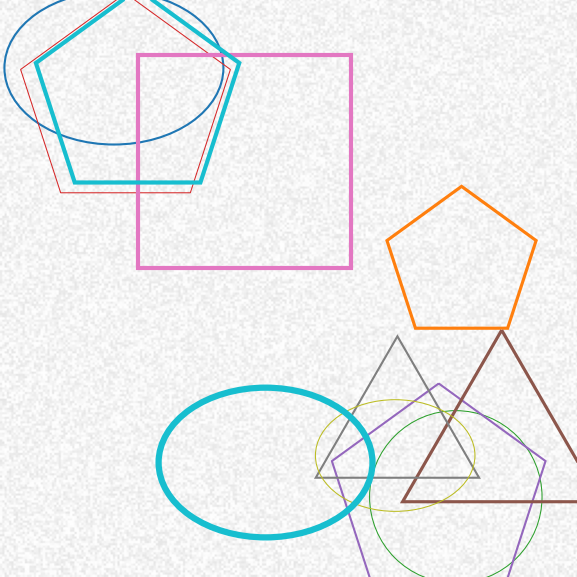[{"shape": "oval", "thickness": 1, "radius": 0.95, "center": [0.197, 0.882]}, {"shape": "pentagon", "thickness": 1.5, "radius": 0.68, "center": [0.799, 0.541]}, {"shape": "circle", "thickness": 0.5, "radius": 0.75, "center": [0.789, 0.139]}, {"shape": "pentagon", "thickness": 0.5, "radius": 0.95, "center": [0.217, 0.82]}, {"shape": "pentagon", "thickness": 1, "radius": 0.97, "center": [0.76, 0.141]}, {"shape": "triangle", "thickness": 1.5, "radius": 0.99, "center": [0.869, 0.229]}, {"shape": "square", "thickness": 2, "radius": 0.92, "center": [0.424, 0.719]}, {"shape": "triangle", "thickness": 1, "radius": 0.82, "center": [0.688, 0.254]}, {"shape": "oval", "thickness": 0.5, "radius": 0.69, "center": [0.684, 0.21]}, {"shape": "pentagon", "thickness": 2, "radius": 0.93, "center": [0.238, 0.833]}, {"shape": "oval", "thickness": 3, "radius": 0.93, "center": [0.46, 0.198]}]